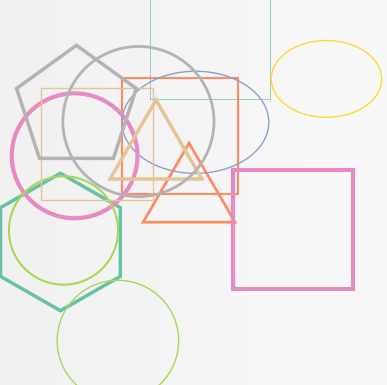[{"shape": "square", "thickness": 0.5, "radius": 0.77, "center": [0.541, 0.897]}, {"shape": "hexagon", "thickness": 2.5, "radius": 0.89, "center": [0.156, 0.371]}, {"shape": "triangle", "thickness": 2, "radius": 0.68, "center": [0.488, 0.491]}, {"shape": "square", "thickness": 1.5, "radius": 0.75, "center": [0.465, 0.646]}, {"shape": "oval", "thickness": 1, "radius": 0.95, "center": [0.504, 0.682]}, {"shape": "circle", "thickness": 3, "radius": 0.81, "center": [0.193, 0.595]}, {"shape": "square", "thickness": 3, "radius": 0.77, "center": [0.757, 0.404]}, {"shape": "circle", "thickness": 1.5, "radius": 0.7, "center": [0.164, 0.401]}, {"shape": "circle", "thickness": 1, "radius": 0.78, "center": [0.304, 0.115]}, {"shape": "oval", "thickness": 1, "radius": 0.71, "center": [0.843, 0.795]}, {"shape": "square", "thickness": 1, "radius": 0.73, "center": [0.25, 0.627]}, {"shape": "triangle", "thickness": 2.5, "radius": 0.68, "center": [0.402, 0.603]}, {"shape": "circle", "thickness": 2, "radius": 0.98, "center": [0.357, 0.684]}, {"shape": "pentagon", "thickness": 2.5, "radius": 0.81, "center": [0.197, 0.72]}]